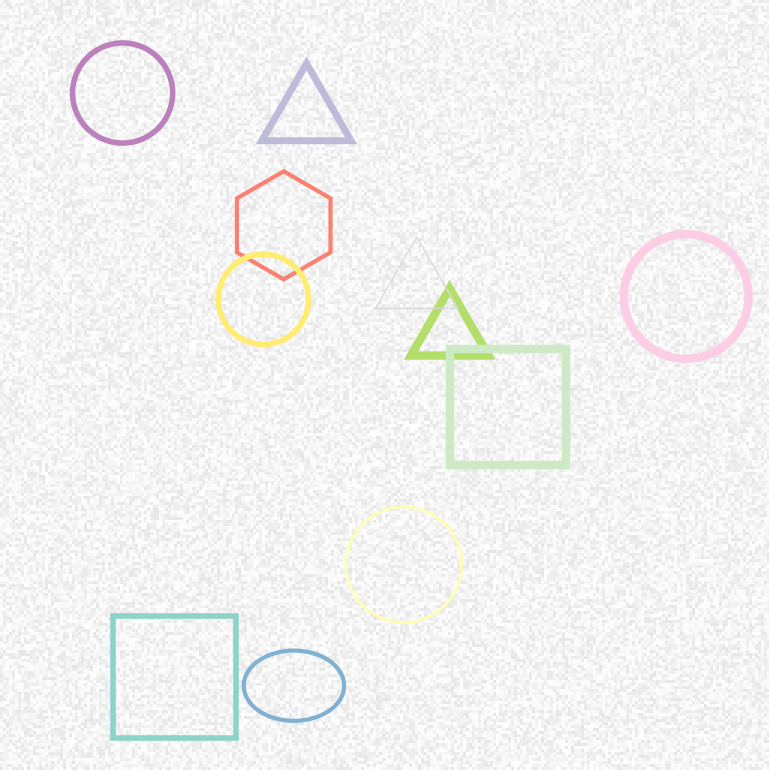[{"shape": "square", "thickness": 2, "radius": 0.4, "center": [0.227, 0.121]}, {"shape": "circle", "thickness": 1, "radius": 0.38, "center": [0.524, 0.267]}, {"shape": "triangle", "thickness": 2.5, "radius": 0.33, "center": [0.398, 0.851]}, {"shape": "hexagon", "thickness": 1.5, "radius": 0.35, "center": [0.368, 0.707]}, {"shape": "oval", "thickness": 1.5, "radius": 0.33, "center": [0.382, 0.109]}, {"shape": "triangle", "thickness": 3, "radius": 0.29, "center": [0.584, 0.567]}, {"shape": "circle", "thickness": 3, "radius": 0.4, "center": [0.891, 0.615]}, {"shape": "triangle", "thickness": 0.5, "radius": 0.31, "center": [0.541, 0.63]}, {"shape": "circle", "thickness": 2, "radius": 0.33, "center": [0.159, 0.879]}, {"shape": "square", "thickness": 3, "radius": 0.38, "center": [0.66, 0.471]}, {"shape": "circle", "thickness": 2, "radius": 0.29, "center": [0.342, 0.611]}]